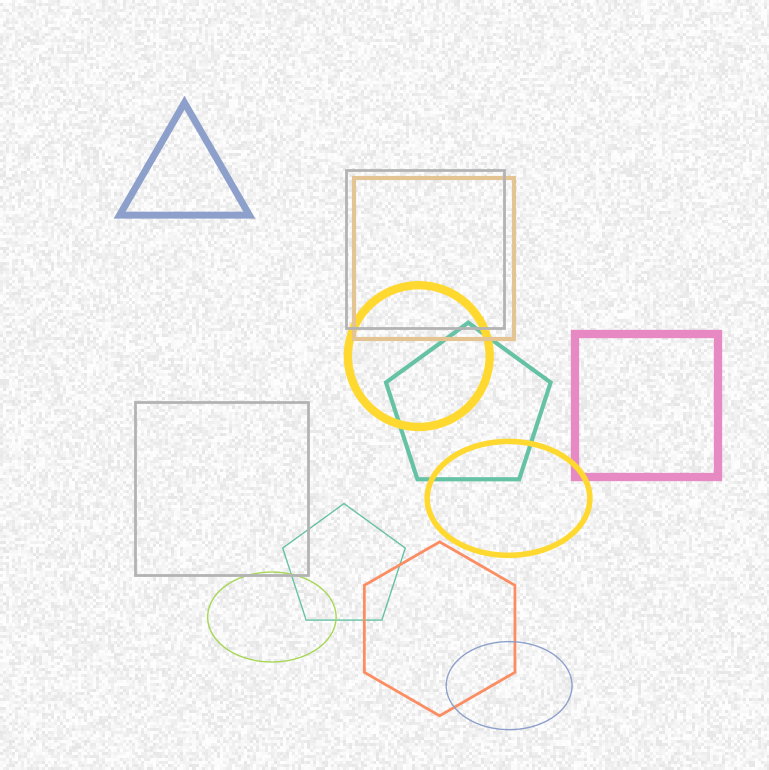[{"shape": "pentagon", "thickness": 0.5, "radius": 0.42, "center": [0.447, 0.262]}, {"shape": "pentagon", "thickness": 1.5, "radius": 0.56, "center": [0.608, 0.469]}, {"shape": "hexagon", "thickness": 1, "radius": 0.56, "center": [0.571, 0.183]}, {"shape": "triangle", "thickness": 2.5, "radius": 0.49, "center": [0.24, 0.769]}, {"shape": "oval", "thickness": 0.5, "radius": 0.41, "center": [0.661, 0.11]}, {"shape": "square", "thickness": 3, "radius": 0.46, "center": [0.84, 0.474]}, {"shape": "oval", "thickness": 0.5, "radius": 0.42, "center": [0.353, 0.199]}, {"shape": "oval", "thickness": 2, "radius": 0.53, "center": [0.66, 0.353]}, {"shape": "circle", "thickness": 3, "radius": 0.46, "center": [0.544, 0.538]}, {"shape": "square", "thickness": 1.5, "radius": 0.52, "center": [0.564, 0.664]}, {"shape": "square", "thickness": 1, "radius": 0.51, "center": [0.552, 0.677]}, {"shape": "square", "thickness": 1, "radius": 0.56, "center": [0.287, 0.365]}]